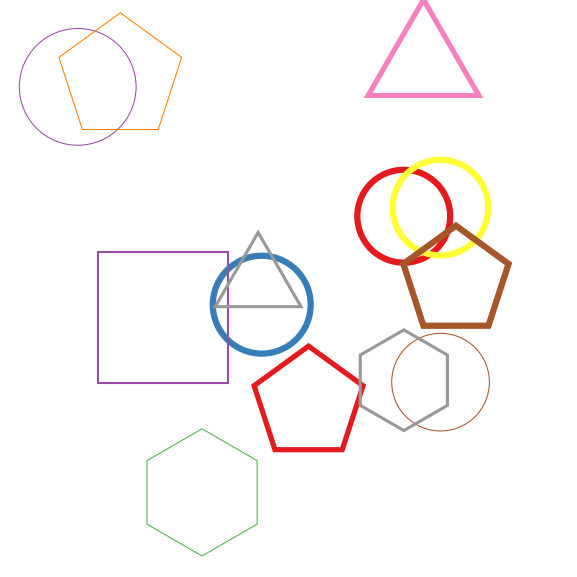[{"shape": "circle", "thickness": 3, "radius": 0.4, "center": [0.699, 0.625]}, {"shape": "pentagon", "thickness": 2.5, "radius": 0.5, "center": [0.534, 0.301]}, {"shape": "circle", "thickness": 3, "radius": 0.42, "center": [0.453, 0.472]}, {"shape": "hexagon", "thickness": 0.5, "radius": 0.55, "center": [0.35, 0.147]}, {"shape": "square", "thickness": 1, "radius": 0.57, "center": [0.282, 0.449]}, {"shape": "circle", "thickness": 0.5, "radius": 0.51, "center": [0.135, 0.849]}, {"shape": "pentagon", "thickness": 0.5, "radius": 0.56, "center": [0.208, 0.865]}, {"shape": "circle", "thickness": 3, "radius": 0.41, "center": [0.763, 0.64]}, {"shape": "pentagon", "thickness": 3, "radius": 0.48, "center": [0.79, 0.513]}, {"shape": "circle", "thickness": 0.5, "radius": 0.42, "center": [0.763, 0.337]}, {"shape": "triangle", "thickness": 2.5, "radius": 0.55, "center": [0.733, 0.889]}, {"shape": "triangle", "thickness": 1.5, "radius": 0.43, "center": [0.447, 0.511]}, {"shape": "hexagon", "thickness": 1.5, "radius": 0.44, "center": [0.699, 0.341]}]